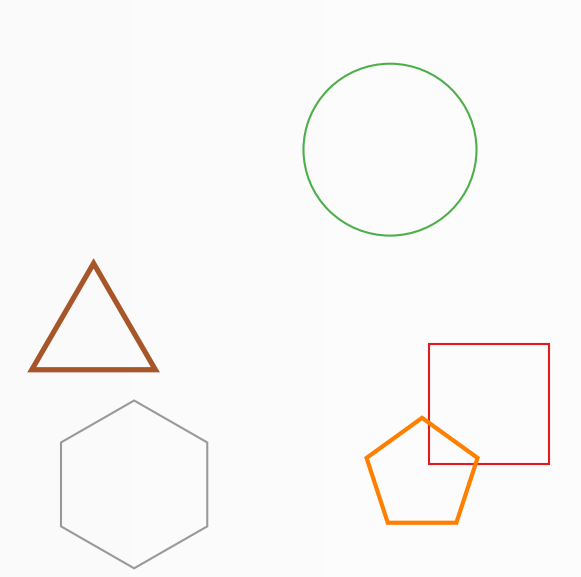[{"shape": "square", "thickness": 1, "radius": 0.52, "center": [0.841, 0.3]}, {"shape": "circle", "thickness": 1, "radius": 0.74, "center": [0.671, 0.74]}, {"shape": "pentagon", "thickness": 2, "radius": 0.5, "center": [0.726, 0.175]}, {"shape": "triangle", "thickness": 2.5, "radius": 0.61, "center": [0.161, 0.42]}, {"shape": "hexagon", "thickness": 1, "radius": 0.73, "center": [0.231, 0.16]}]